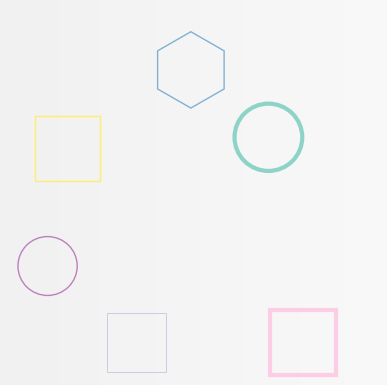[{"shape": "circle", "thickness": 3, "radius": 0.44, "center": [0.693, 0.643]}, {"shape": "square", "thickness": 0.5, "radius": 0.38, "center": [0.353, 0.111]}, {"shape": "hexagon", "thickness": 1, "radius": 0.5, "center": [0.493, 0.818]}, {"shape": "square", "thickness": 3, "radius": 0.42, "center": [0.782, 0.11]}, {"shape": "circle", "thickness": 1, "radius": 0.38, "center": [0.123, 0.309]}, {"shape": "square", "thickness": 1, "radius": 0.42, "center": [0.174, 0.614]}]